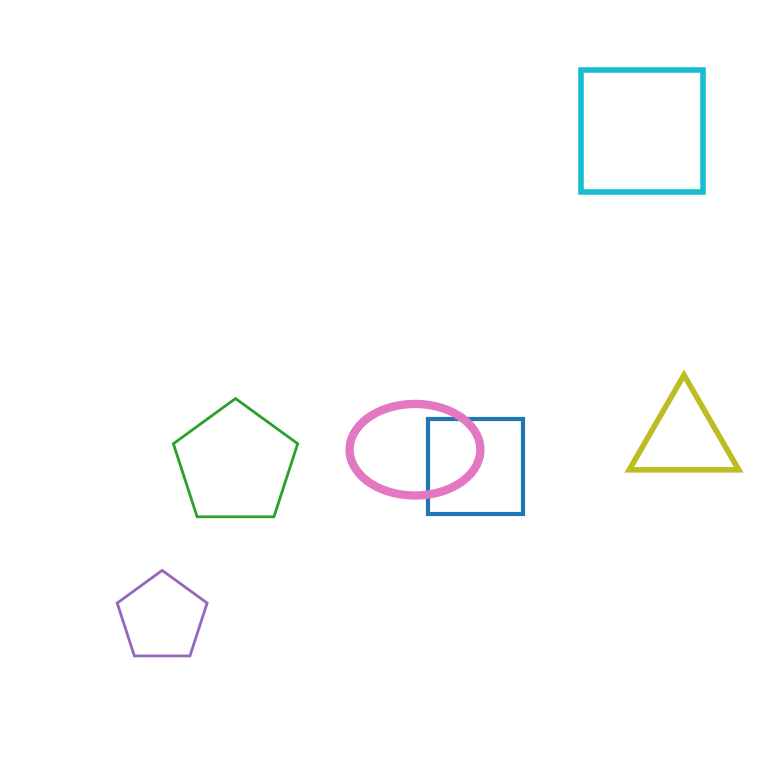[{"shape": "square", "thickness": 1.5, "radius": 0.31, "center": [0.618, 0.394]}, {"shape": "pentagon", "thickness": 1, "radius": 0.42, "center": [0.306, 0.398]}, {"shape": "pentagon", "thickness": 1, "radius": 0.31, "center": [0.211, 0.198]}, {"shape": "oval", "thickness": 3, "radius": 0.42, "center": [0.539, 0.416]}, {"shape": "triangle", "thickness": 2, "radius": 0.41, "center": [0.888, 0.431]}, {"shape": "square", "thickness": 2, "radius": 0.4, "center": [0.834, 0.83]}]